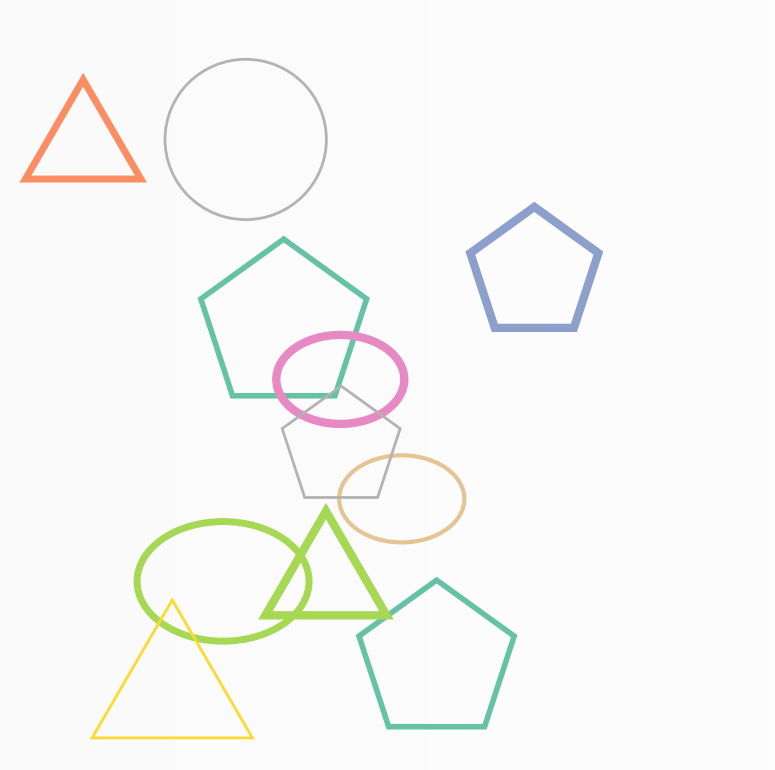[{"shape": "pentagon", "thickness": 2, "radius": 0.53, "center": [0.563, 0.141]}, {"shape": "pentagon", "thickness": 2, "radius": 0.56, "center": [0.366, 0.577]}, {"shape": "triangle", "thickness": 2.5, "radius": 0.43, "center": [0.107, 0.81]}, {"shape": "pentagon", "thickness": 3, "radius": 0.43, "center": [0.689, 0.644]}, {"shape": "oval", "thickness": 3, "radius": 0.41, "center": [0.439, 0.507]}, {"shape": "oval", "thickness": 2.5, "radius": 0.55, "center": [0.288, 0.245]}, {"shape": "triangle", "thickness": 3, "radius": 0.45, "center": [0.421, 0.246]}, {"shape": "triangle", "thickness": 1, "radius": 0.6, "center": [0.222, 0.101]}, {"shape": "oval", "thickness": 1.5, "radius": 0.4, "center": [0.518, 0.352]}, {"shape": "pentagon", "thickness": 1, "radius": 0.4, "center": [0.44, 0.419]}, {"shape": "circle", "thickness": 1, "radius": 0.52, "center": [0.317, 0.819]}]